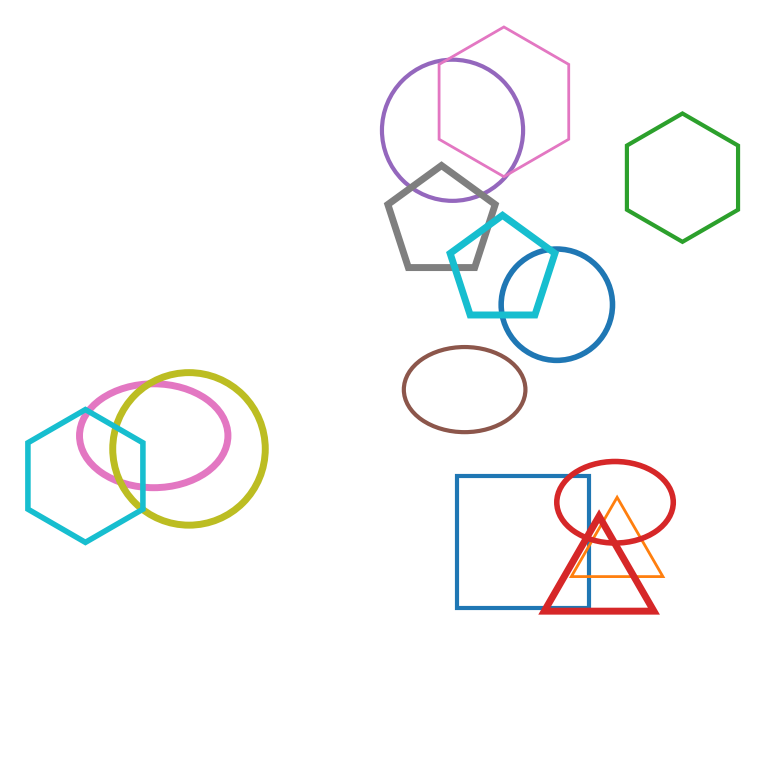[{"shape": "circle", "thickness": 2, "radius": 0.36, "center": [0.723, 0.604]}, {"shape": "square", "thickness": 1.5, "radius": 0.43, "center": [0.679, 0.297]}, {"shape": "triangle", "thickness": 1, "radius": 0.34, "center": [0.801, 0.286]}, {"shape": "hexagon", "thickness": 1.5, "radius": 0.42, "center": [0.886, 0.769]}, {"shape": "triangle", "thickness": 2.5, "radius": 0.41, "center": [0.778, 0.247]}, {"shape": "oval", "thickness": 2, "radius": 0.38, "center": [0.799, 0.348]}, {"shape": "circle", "thickness": 1.5, "radius": 0.46, "center": [0.588, 0.831]}, {"shape": "oval", "thickness": 1.5, "radius": 0.39, "center": [0.603, 0.494]}, {"shape": "hexagon", "thickness": 1, "radius": 0.49, "center": [0.654, 0.868]}, {"shape": "oval", "thickness": 2.5, "radius": 0.48, "center": [0.2, 0.434]}, {"shape": "pentagon", "thickness": 2.5, "radius": 0.37, "center": [0.573, 0.712]}, {"shape": "circle", "thickness": 2.5, "radius": 0.5, "center": [0.245, 0.417]}, {"shape": "hexagon", "thickness": 2, "radius": 0.43, "center": [0.111, 0.382]}, {"shape": "pentagon", "thickness": 2.5, "radius": 0.36, "center": [0.653, 0.649]}]